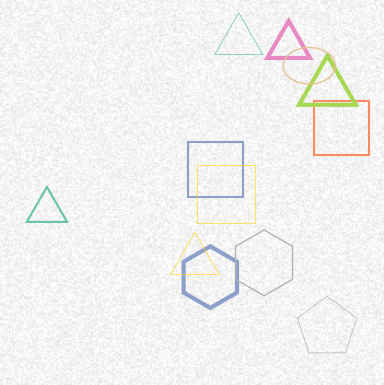[{"shape": "triangle", "thickness": 0.5, "radius": 0.36, "center": [0.62, 0.894]}, {"shape": "triangle", "thickness": 1.5, "radius": 0.3, "center": [0.122, 0.454]}, {"shape": "square", "thickness": 1.5, "radius": 0.35, "center": [0.887, 0.668]}, {"shape": "square", "thickness": 1.5, "radius": 0.35, "center": [0.56, 0.56]}, {"shape": "hexagon", "thickness": 3, "radius": 0.4, "center": [0.546, 0.28]}, {"shape": "triangle", "thickness": 3, "radius": 0.32, "center": [0.75, 0.881]}, {"shape": "triangle", "thickness": 3, "radius": 0.43, "center": [0.85, 0.77]}, {"shape": "square", "thickness": 0.5, "radius": 0.37, "center": [0.587, 0.497]}, {"shape": "triangle", "thickness": 0.5, "radius": 0.37, "center": [0.506, 0.323]}, {"shape": "oval", "thickness": 1, "radius": 0.34, "center": [0.803, 0.829]}, {"shape": "hexagon", "thickness": 1, "radius": 0.43, "center": [0.686, 0.317]}, {"shape": "pentagon", "thickness": 0.5, "radius": 0.41, "center": [0.85, 0.149]}]